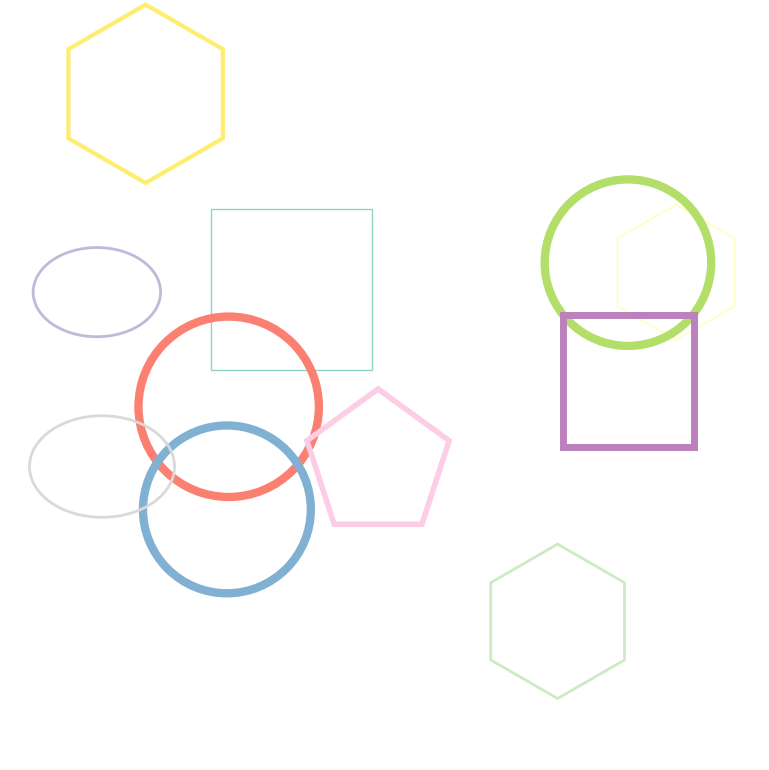[{"shape": "square", "thickness": 0.5, "radius": 0.52, "center": [0.379, 0.624]}, {"shape": "hexagon", "thickness": 0.5, "radius": 0.44, "center": [0.878, 0.646]}, {"shape": "oval", "thickness": 1, "radius": 0.41, "center": [0.126, 0.621]}, {"shape": "circle", "thickness": 3, "radius": 0.59, "center": [0.297, 0.472]}, {"shape": "circle", "thickness": 3, "radius": 0.54, "center": [0.295, 0.338]}, {"shape": "circle", "thickness": 3, "radius": 0.54, "center": [0.816, 0.659]}, {"shape": "pentagon", "thickness": 2, "radius": 0.49, "center": [0.491, 0.398]}, {"shape": "oval", "thickness": 1, "radius": 0.47, "center": [0.132, 0.394]}, {"shape": "square", "thickness": 2.5, "radius": 0.43, "center": [0.817, 0.505]}, {"shape": "hexagon", "thickness": 1, "radius": 0.5, "center": [0.724, 0.193]}, {"shape": "hexagon", "thickness": 1.5, "radius": 0.58, "center": [0.189, 0.878]}]